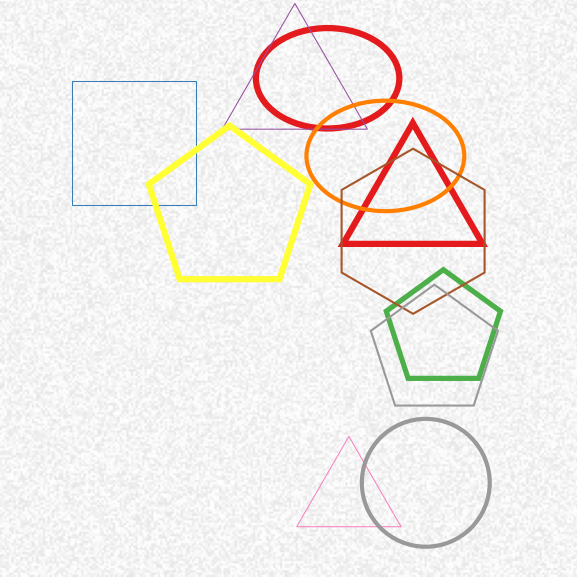[{"shape": "oval", "thickness": 3, "radius": 0.62, "center": [0.567, 0.864]}, {"shape": "triangle", "thickness": 3, "radius": 0.7, "center": [0.715, 0.647]}, {"shape": "square", "thickness": 0.5, "radius": 0.54, "center": [0.232, 0.751]}, {"shape": "pentagon", "thickness": 2.5, "radius": 0.52, "center": [0.768, 0.428]}, {"shape": "triangle", "thickness": 0.5, "radius": 0.73, "center": [0.511, 0.848]}, {"shape": "oval", "thickness": 2, "radius": 0.68, "center": [0.667, 0.729]}, {"shape": "pentagon", "thickness": 3, "radius": 0.74, "center": [0.398, 0.635]}, {"shape": "hexagon", "thickness": 1, "radius": 0.71, "center": [0.715, 0.599]}, {"shape": "triangle", "thickness": 0.5, "radius": 0.52, "center": [0.604, 0.139]}, {"shape": "circle", "thickness": 2, "radius": 0.55, "center": [0.737, 0.163]}, {"shape": "pentagon", "thickness": 1, "radius": 0.58, "center": [0.752, 0.391]}]